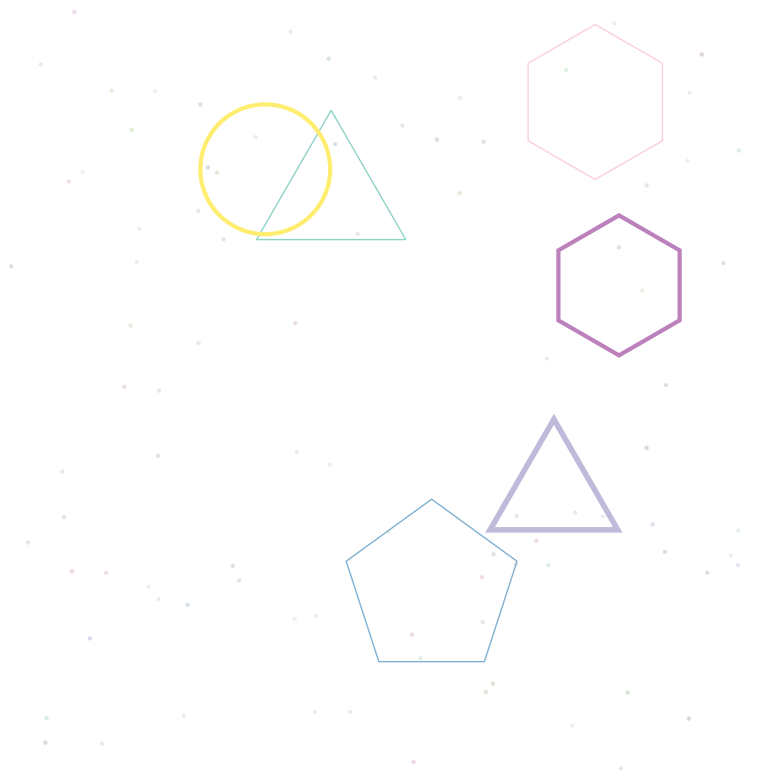[{"shape": "triangle", "thickness": 0.5, "radius": 0.56, "center": [0.43, 0.745]}, {"shape": "triangle", "thickness": 2, "radius": 0.48, "center": [0.719, 0.36]}, {"shape": "pentagon", "thickness": 0.5, "radius": 0.58, "center": [0.561, 0.235]}, {"shape": "hexagon", "thickness": 0.5, "radius": 0.5, "center": [0.773, 0.868]}, {"shape": "hexagon", "thickness": 1.5, "radius": 0.45, "center": [0.804, 0.629]}, {"shape": "circle", "thickness": 1.5, "radius": 0.42, "center": [0.344, 0.78]}]